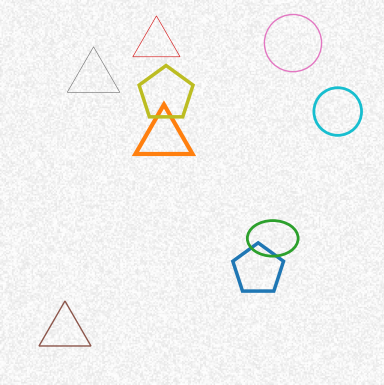[{"shape": "pentagon", "thickness": 2.5, "radius": 0.35, "center": [0.671, 0.3]}, {"shape": "triangle", "thickness": 3, "radius": 0.43, "center": [0.426, 0.643]}, {"shape": "oval", "thickness": 2, "radius": 0.33, "center": [0.708, 0.381]}, {"shape": "triangle", "thickness": 0.5, "radius": 0.35, "center": [0.406, 0.888]}, {"shape": "triangle", "thickness": 1, "radius": 0.39, "center": [0.169, 0.14]}, {"shape": "circle", "thickness": 1, "radius": 0.37, "center": [0.761, 0.888]}, {"shape": "triangle", "thickness": 0.5, "radius": 0.39, "center": [0.243, 0.8]}, {"shape": "pentagon", "thickness": 2.5, "radius": 0.37, "center": [0.431, 0.756]}, {"shape": "circle", "thickness": 2, "radius": 0.31, "center": [0.877, 0.71]}]